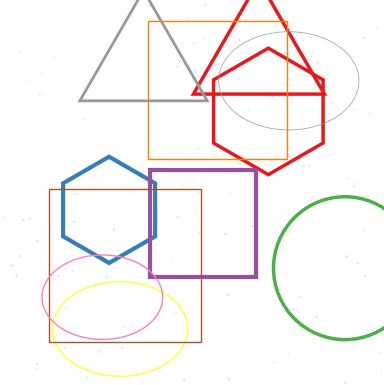[{"shape": "hexagon", "thickness": 2.5, "radius": 0.82, "center": [0.697, 0.711]}, {"shape": "triangle", "thickness": 2.5, "radius": 0.98, "center": [0.672, 0.854]}, {"shape": "hexagon", "thickness": 3, "radius": 0.69, "center": [0.283, 0.455]}, {"shape": "circle", "thickness": 2.5, "radius": 0.93, "center": [0.896, 0.303]}, {"shape": "square", "thickness": 3, "radius": 0.69, "center": [0.527, 0.42]}, {"shape": "square", "thickness": 1, "radius": 0.9, "center": [0.565, 0.767]}, {"shape": "oval", "thickness": 1, "radius": 0.88, "center": [0.312, 0.145]}, {"shape": "square", "thickness": 1, "radius": 0.99, "center": [0.324, 0.311]}, {"shape": "oval", "thickness": 1, "radius": 0.78, "center": [0.266, 0.228]}, {"shape": "oval", "thickness": 0.5, "radius": 0.91, "center": [0.75, 0.79]}, {"shape": "triangle", "thickness": 2, "radius": 0.96, "center": [0.373, 0.834]}]